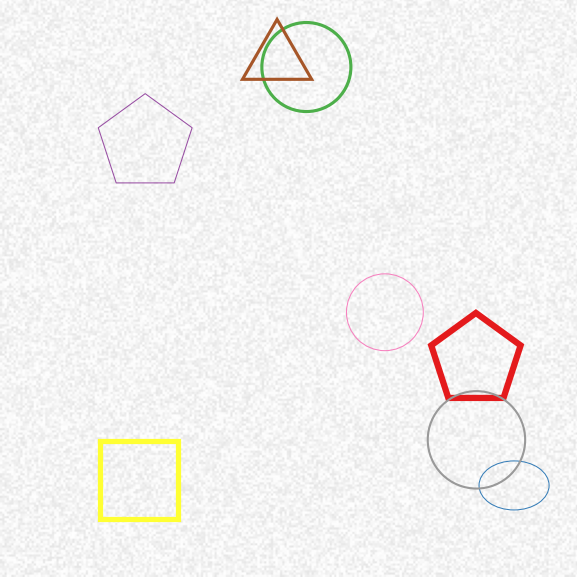[{"shape": "pentagon", "thickness": 3, "radius": 0.41, "center": [0.824, 0.376]}, {"shape": "oval", "thickness": 0.5, "radius": 0.3, "center": [0.89, 0.159]}, {"shape": "circle", "thickness": 1.5, "radius": 0.39, "center": [0.531, 0.883]}, {"shape": "pentagon", "thickness": 0.5, "radius": 0.43, "center": [0.251, 0.752]}, {"shape": "square", "thickness": 2.5, "radius": 0.34, "center": [0.24, 0.168]}, {"shape": "triangle", "thickness": 1.5, "radius": 0.35, "center": [0.48, 0.896]}, {"shape": "circle", "thickness": 0.5, "radius": 0.33, "center": [0.666, 0.458]}, {"shape": "circle", "thickness": 1, "radius": 0.42, "center": [0.825, 0.238]}]